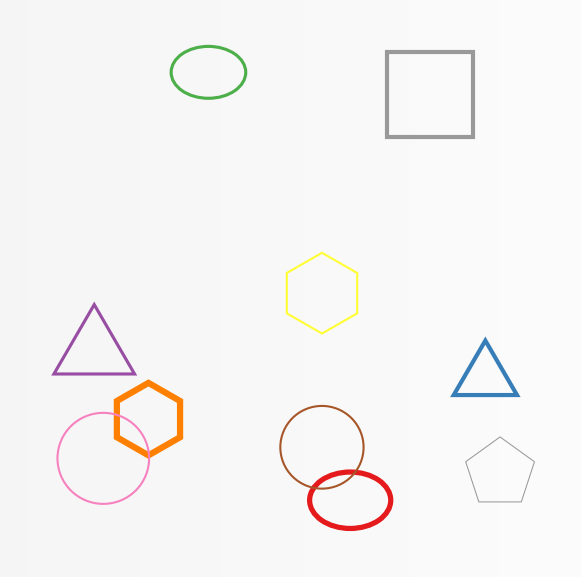[{"shape": "oval", "thickness": 2.5, "radius": 0.35, "center": [0.602, 0.133]}, {"shape": "triangle", "thickness": 2, "radius": 0.31, "center": [0.835, 0.347]}, {"shape": "oval", "thickness": 1.5, "radius": 0.32, "center": [0.359, 0.874]}, {"shape": "triangle", "thickness": 1.5, "radius": 0.4, "center": [0.162, 0.392]}, {"shape": "hexagon", "thickness": 3, "radius": 0.31, "center": [0.255, 0.273]}, {"shape": "hexagon", "thickness": 1, "radius": 0.35, "center": [0.554, 0.491]}, {"shape": "circle", "thickness": 1, "radius": 0.36, "center": [0.554, 0.225]}, {"shape": "circle", "thickness": 1, "radius": 0.39, "center": [0.178, 0.205]}, {"shape": "pentagon", "thickness": 0.5, "radius": 0.31, "center": [0.86, 0.18]}, {"shape": "square", "thickness": 2, "radius": 0.37, "center": [0.739, 0.836]}]